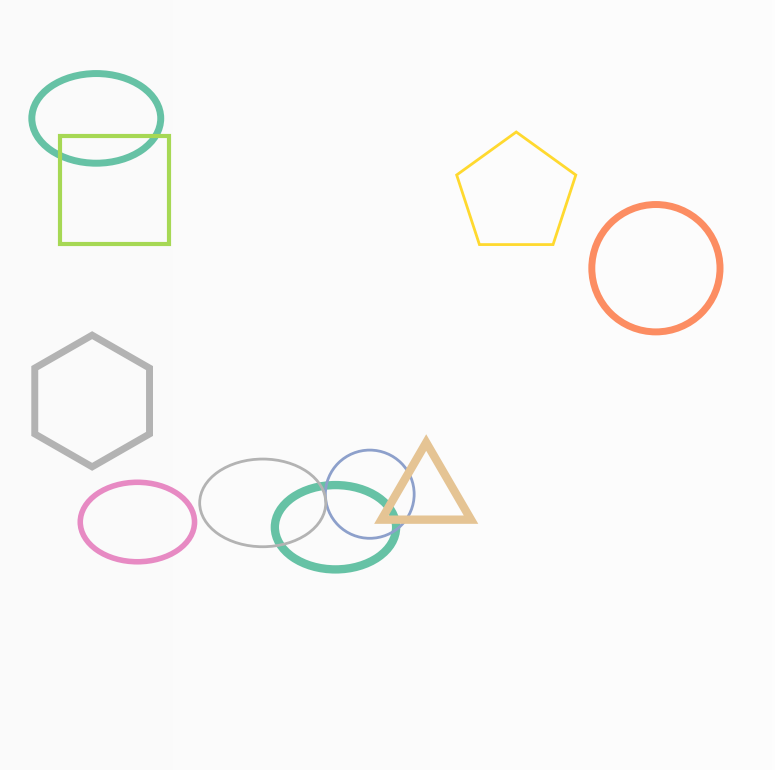[{"shape": "oval", "thickness": 2.5, "radius": 0.42, "center": [0.124, 0.846]}, {"shape": "oval", "thickness": 3, "radius": 0.39, "center": [0.433, 0.315]}, {"shape": "circle", "thickness": 2.5, "radius": 0.41, "center": [0.846, 0.652]}, {"shape": "circle", "thickness": 1, "radius": 0.29, "center": [0.477, 0.358]}, {"shape": "oval", "thickness": 2, "radius": 0.37, "center": [0.177, 0.322]}, {"shape": "square", "thickness": 1.5, "radius": 0.35, "center": [0.148, 0.753]}, {"shape": "pentagon", "thickness": 1, "radius": 0.4, "center": [0.666, 0.748]}, {"shape": "triangle", "thickness": 3, "radius": 0.33, "center": [0.55, 0.359]}, {"shape": "oval", "thickness": 1, "radius": 0.41, "center": [0.339, 0.347]}, {"shape": "hexagon", "thickness": 2.5, "radius": 0.43, "center": [0.119, 0.479]}]